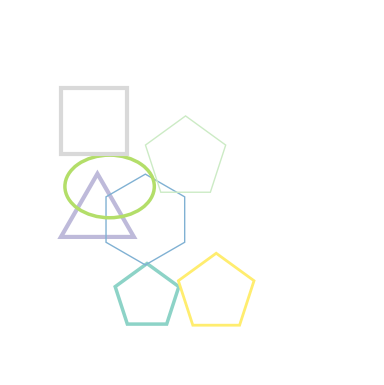[{"shape": "pentagon", "thickness": 2.5, "radius": 0.43, "center": [0.382, 0.229]}, {"shape": "triangle", "thickness": 3, "radius": 0.55, "center": [0.253, 0.439]}, {"shape": "hexagon", "thickness": 1, "radius": 0.59, "center": [0.378, 0.43]}, {"shape": "oval", "thickness": 2.5, "radius": 0.58, "center": [0.285, 0.516]}, {"shape": "square", "thickness": 3, "radius": 0.43, "center": [0.243, 0.685]}, {"shape": "pentagon", "thickness": 1, "radius": 0.55, "center": [0.482, 0.589]}, {"shape": "pentagon", "thickness": 2, "radius": 0.52, "center": [0.562, 0.239]}]